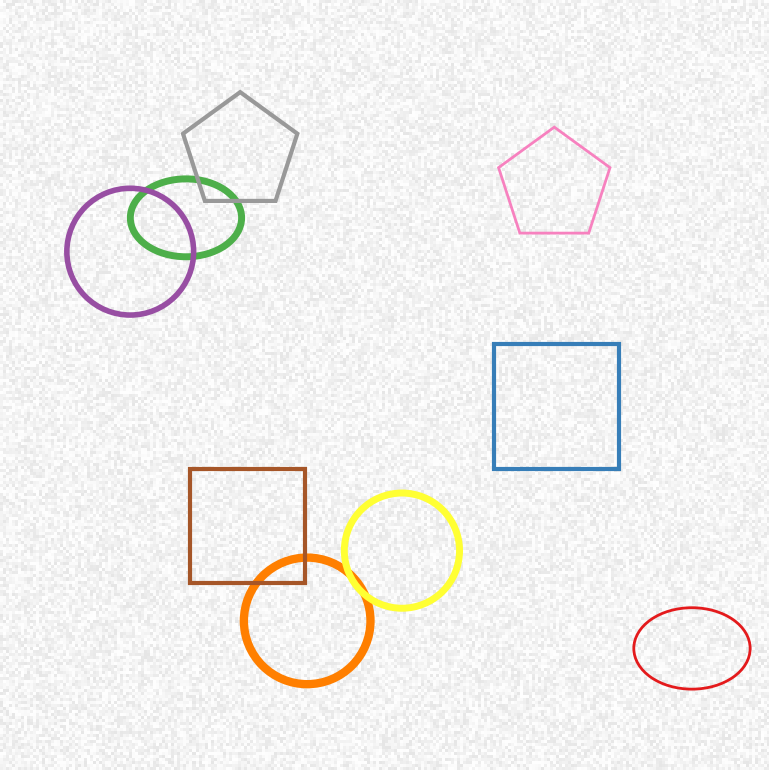[{"shape": "oval", "thickness": 1, "radius": 0.38, "center": [0.899, 0.158]}, {"shape": "square", "thickness": 1.5, "radius": 0.41, "center": [0.723, 0.472]}, {"shape": "oval", "thickness": 2.5, "radius": 0.36, "center": [0.242, 0.717]}, {"shape": "circle", "thickness": 2, "radius": 0.41, "center": [0.169, 0.673]}, {"shape": "circle", "thickness": 3, "radius": 0.41, "center": [0.399, 0.194]}, {"shape": "circle", "thickness": 2.5, "radius": 0.37, "center": [0.522, 0.285]}, {"shape": "square", "thickness": 1.5, "radius": 0.37, "center": [0.321, 0.317]}, {"shape": "pentagon", "thickness": 1, "radius": 0.38, "center": [0.72, 0.759]}, {"shape": "pentagon", "thickness": 1.5, "radius": 0.39, "center": [0.312, 0.802]}]